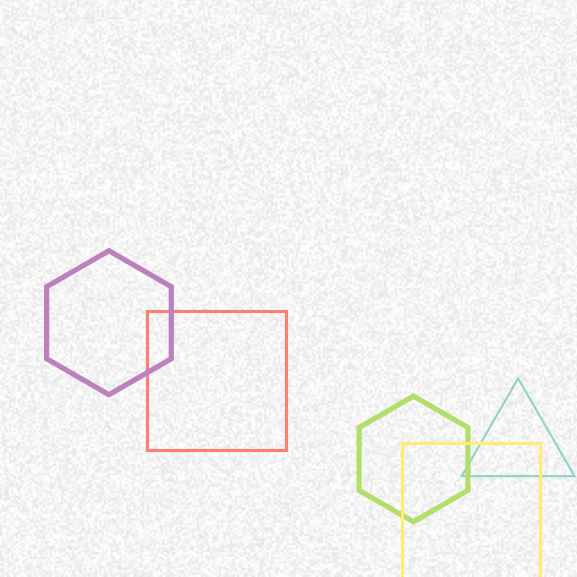[{"shape": "triangle", "thickness": 1, "radius": 0.56, "center": [0.897, 0.231]}, {"shape": "square", "thickness": 1.5, "radius": 0.6, "center": [0.374, 0.34]}, {"shape": "hexagon", "thickness": 2.5, "radius": 0.54, "center": [0.716, 0.204]}, {"shape": "hexagon", "thickness": 2.5, "radius": 0.62, "center": [0.189, 0.44]}, {"shape": "square", "thickness": 1.5, "radius": 0.6, "center": [0.815, 0.114]}]